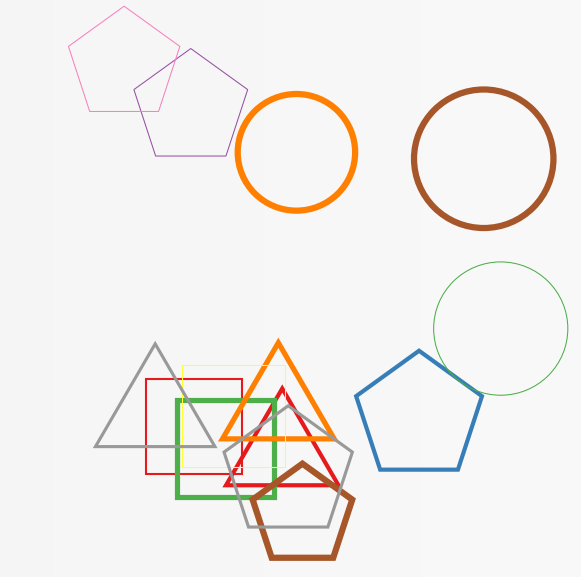[{"shape": "square", "thickness": 1, "radius": 0.41, "center": [0.334, 0.26]}, {"shape": "triangle", "thickness": 2, "radius": 0.56, "center": [0.486, 0.215]}, {"shape": "pentagon", "thickness": 2, "radius": 0.57, "center": [0.721, 0.278]}, {"shape": "square", "thickness": 2.5, "radius": 0.42, "center": [0.388, 0.222]}, {"shape": "circle", "thickness": 0.5, "radius": 0.58, "center": [0.861, 0.43]}, {"shape": "pentagon", "thickness": 0.5, "radius": 0.51, "center": [0.328, 0.812]}, {"shape": "circle", "thickness": 3, "radius": 0.51, "center": [0.51, 0.735]}, {"shape": "triangle", "thickness": 2.5, "radius": 0.55, "center": [0.479, 0.295]}, {"shape": "square", "thickness": 0.5, "radius": 0.44, "center": [0.402, 0.279]}, {"shape": "circle", "thickness": 3, "radius": 0.6, "center": [0.832, 0.724]}, {"shape": "pentagon", "thickness": 3, "radius": 0.45, "center": [0.52, 0.106]}, {"shape": "pentagon", "thickness": 0.5, "radius": 0.5, "center": [0.214, 0.888]}, {"shape": "pentagon", "thickness": 1.5, "radius": 0.58, "center": [0.496, 0.18]}, {"shape": "triangle", "thickness": 1.5, "radius": 0.59, "center": [0.267, 0.285]}]